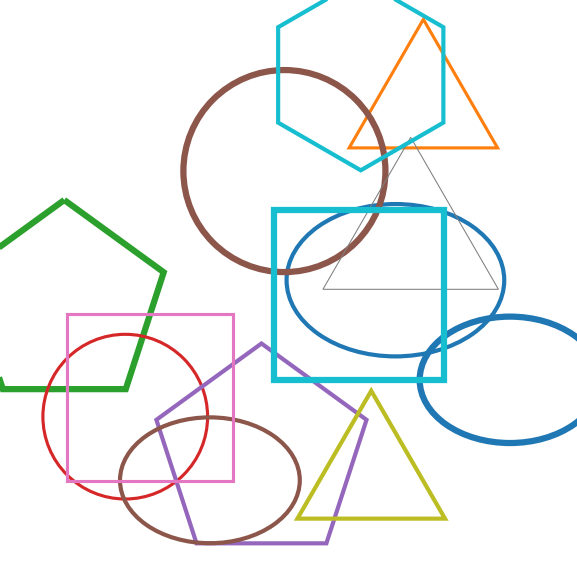[{"shape": "oval", "thickness": 2, "radius": 0.94, "center": [0.685, 0.514]}, {"shape": "oval", "thickness": 3, "radius": 0.78, "center": [0.883, 0.341]}, {"shape": "triangle", "thickness": 1.5, "radius": 0.74, "center": [0.733, 0.817]}, {"shape": "pentagon", "thickness": 3, "radius": 0.91, "center": [0.111, 0.472]}, {"shape": "circle", "thickness": 1.5, "radius": 0.71, "center": [0.217, 0.278]}, {"shape": "pentagon", "thickness": 2, "radius": 0.96, "center": [0.453, 0.213]}, {"shape": "circle", "thickness": 3, "radius": 0.87, "center": [0.492, 0.703]}, {"shape": "oval", "thickness": 2, "radius": 0.78, "center": [0.363, 0.167]}, {"shape": "square", "thickness": 1.5, "radius": 0.72, "center": [0.26, 0.311]}, {"shape": "triangle", "thickness": 0.5, "radius": 0.88, "center": [0.711, 0.586]}, {"shape": "triangle", "thickness": 2, "radius": 0.74, "center": [0.643, 0.175]}, {"shape": "hexagon", "thickness": 2, "radius": 0.83, "center": [0.625, 0.869]}, {"shape": "square", "thickness": 3, "radius": 0.74, "center": [0.622, 0.489]}]